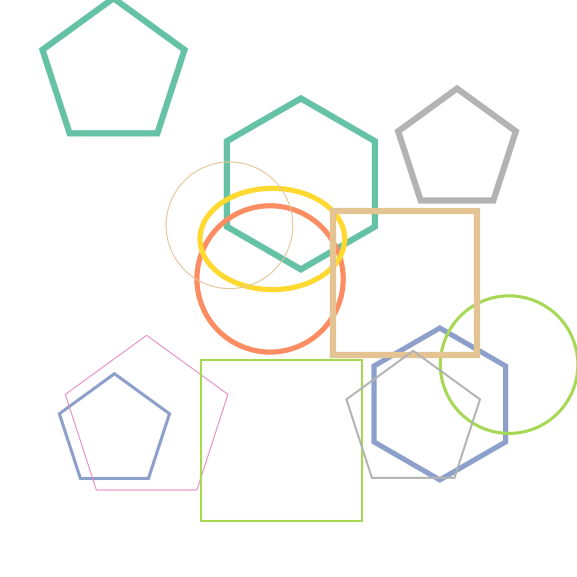[{"shape": "pentagon", "thickness": 3, "radius": 0.65, "center": [0.197, 0.873]}, {"shape": "hexagon", "thickness": 3, "radius": 0.74, "center": [0.521, 0.681]}, {"shape": "circle", "thickness": 2.5, "radius": 0.63, "center": [0.468, 0.516]}, {"shape": "pentagon", "thickness": 1.5, "radius": 0.5, "center": [0.198, 0.252]}, {"shape": "hexagon", "thickness": 2.5, "radius": 0.66, "center": [0.762, 0.3]}, {"shape": "pentagon", "thickness": 0.5, "radius": 0.74, "center": [0.254, 0.27]}, {"shape": "square", "thickness": 1, "radius": 0.7, "center": [0.488, 0.236]}, {"shape": "circle", "thickness": 1.5, "radius": 0.6, "center": [0.882, 0.368]}, {"shape": "oval", "thickness": 2.5, "radius": 0.63, "center": [0.472, 0.585]}, {"shape": "square", "thickness": 3, "radius": 0.62, "center": [0.702, 0.51]}, {"shape": "circle", "thickness": 0.5, "radius": 0.55, "center": [0.397, 0.609]}, {"shape": "pentagon", "thickness": 3, "radius": 0.54, "center": [0.791, 0.739]}, {"shape": "pentagon", "thickness": 1, "radius": 0.61, "center": [0.715, 0.27]}]